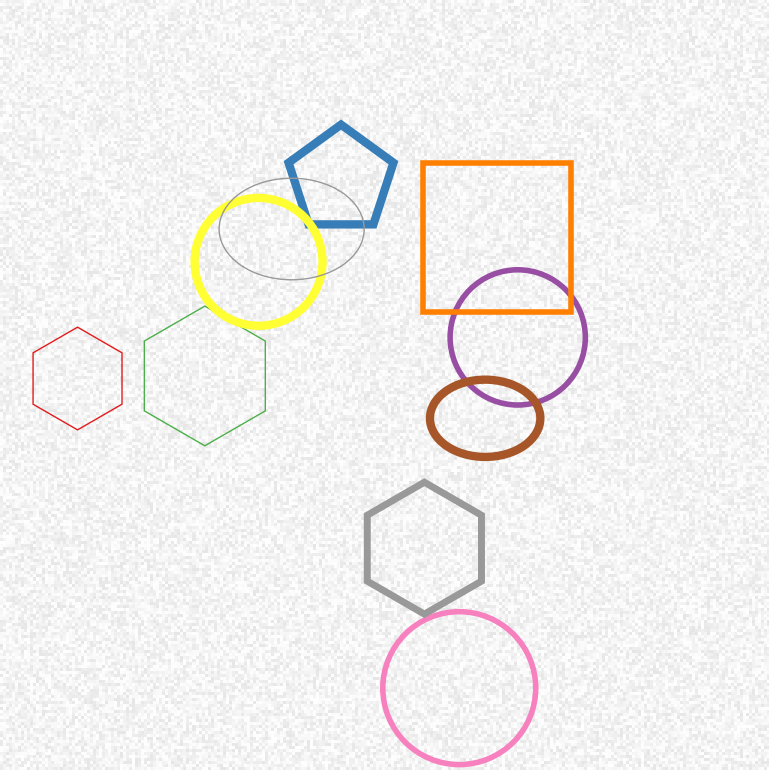[{"shape": "hexagon", "thickness": 0.5, "radius": 0.33, "center": [0.101, 0.508]}, {"shape": "pentagon", "thickness": 3, "radius": 0.36, "center": [0.443, 0.767]}, {"shape": "hexagon", "thickness": 0.5, "radius": 0.45, "center": [0.266, 0.512]}, {"shape": "circle", "thickness": 2, "radius": 0.44, "center": [0.672, 0.562]}, {"shape": "square", "thickness": 2, "radius": 0.48, "center": [0.646, 0.691]}, {"shape": "circle", "thickness": 3, "radius": 0.42, "center": [0.336, 0.66]}, {"shape": "oval", "thickness": 3, "radius": 0.36, "center": [0.63, 0.457]}, {"shape": "circle", "thickness": 2, "radius": 0.5, "center": [0.596, 0.106]}, {"shape": "oval", "thickness": 0.5, "radius": 0.47, "center": [0.379, 0.703]}, {"shape": "hexagon", "thickness": 2.5, "radius": 0.43, "center": [0.551, 0.288]}]